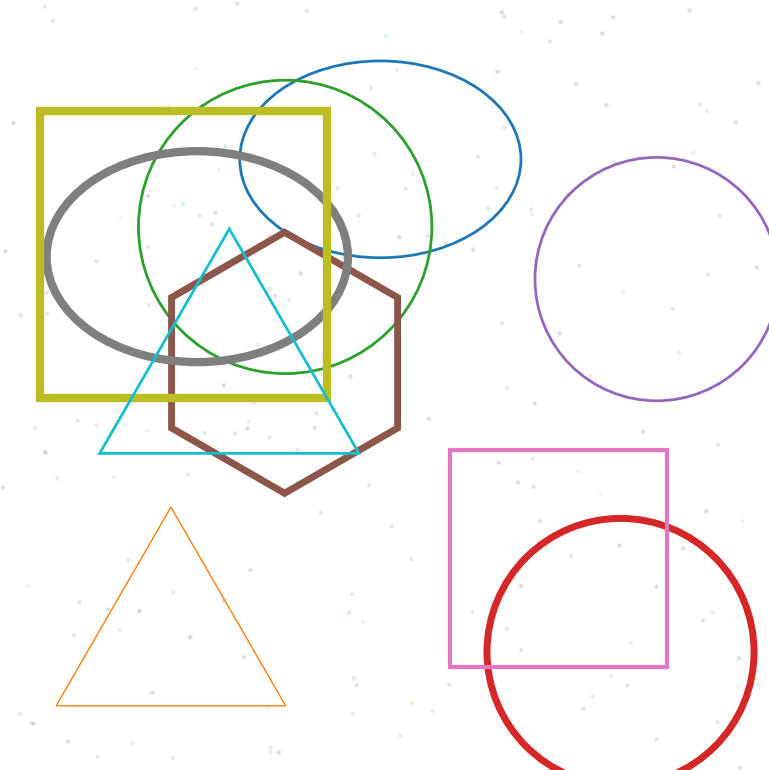[{"shape": "oval", "thickness": 1, "radius": 0.91, "center": [0.494, 0.793]}, {"shape": "triangle", "thickness": 0.5, "radius": 0.86, "center": [0.222, 0.169]}, {"shape": "circle", "thickness": 1, "radius": 0.95, "center": [0.37, 0.705]}, {"shape": "circle", "thickness": 2.5, "radius": 0.87, "center": [0.806, 0.153]}, {"shape": "circle", "thickness": 1, "radius": 0.79, "center": [0.853, 0.638]}, {"shape": "hexagon", "thickness": 2.5, "radius": 0.85, "center": [0.37, 0.529]}, {"shape": "square", "thickness": 1.5, "radius": 0.7, "center": [0.726, 0.275]}, {"shape": "oval", "thickness": 3, "radius": 0.98, "center": [0.256, 0.667]}, {"shape": "square", "thickness": 3, "radius": 0.93, "center": [0.238, 0.67]}, {"shape": "triangle", "thickness": 1, "radius": 0.97, "center": [0.298, 0.508]}]